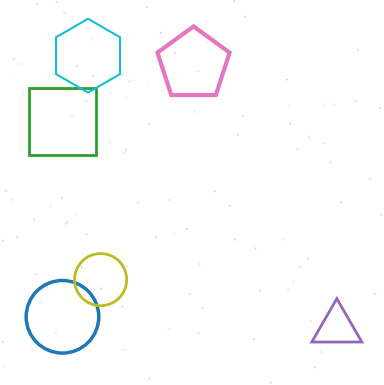[{"shape": "circle", "thickness": 2.5, "radius": 0.47, "center": [0.162, 0.177]}, {"shape": "square", "thickness": 2, "radius": 0.43, "center": [0.162, 0.685]}, {"shape": "triangle", "thickness": 2, "radius": 0.38, "center": [0.875, 0.149]}, {"shape": "pentagon", "thickness": 3, "radius": 0.49, "center": [0.503, 0.833]}, {"shape": "circle", "thickness": 2, "radius": 0.34, "center": [0.261, 0.274]}, {"shape": "hexagon", "thickness": 1.5, "radius": 0.48, "center": [0.229, 0.855]}]